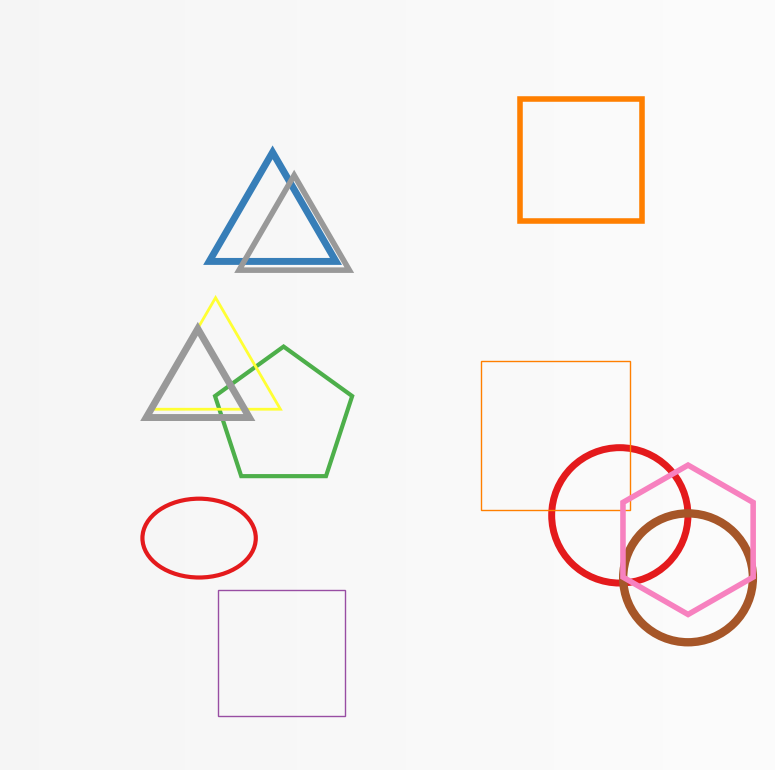[{"shape": "oval", "thickness": 1.5, "radius": 0.37, "center": [0.257, 0.301]}, {"shape": "circle", "thickness": 2.5, "radius": 0.44, "center": [0.8, 0.331]}, {"shape": "triangle", "thickness": 2.5, "radius": 0.47, "center": [0.352, 0.708]}, {"shape": "pentagon", "thickness": 1.5, "radius": 0.47, "center": [0.366, 0.457]}, {"shape": "square", "thickness": 0.5, "radius": 0.41, "center": [0.363, 0.152]}, {"shape": "square", "thickness": 0.5, "radius": 0.48, "center": [0.717, 0.434]}, {"shape": "square", "thickness": 2, "radius": 0.4, "center": [0.75, 0.792]}, {"shape": "triangle", "thickness": 1, "radius": 0.48, "center": [0.278, 0.517]}, {"shape": "circle", "thickness": 3, "radius": 0.42, "center": [0.888, 0.25]}, {"shape": "hexagon", "thickness": 2, "radius": 0.48, "center": [0.888, 0.299]}, {"shape": "triangle", "thickness": 2.5, "radius": 0.38, "center": [0.255, 0.496]}, {"shape": "triangle", "thickness": 2, "radius": 0.41, "center": [0.38, 0.69]}]